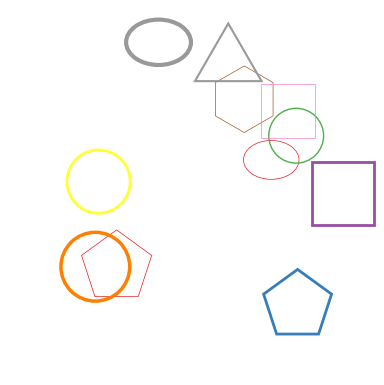[{"shape": "oval", "thickness": 0.5, "radius": 0.36, "center": [0.705, 0.585]}, {"shape": "pentagon", "thickness": 0.5, "radius": 0.48, "center": [0.303, 0.307]}, {"shape": "pentagon", "thickness": 2, "radius": 0.46, "center": [0.773, 0.207]}, {"shape": "circle", "thickness": 1, "radius": 0.36, "center": [0.769, 0.648]}, {"shape": "square", "thickness": 2, "radius": 0.4, "center": [0.89, 0.497]}, {"shape": "circle", "thickness": 2.5, "radius": 0.45, "center": [0.248, 0.307]}, {"shape": "circle", "thickness": 2, "radius": 0.41, "center": [0.256, 0.528]}, {"shape": "hexagon", "thickness": 0.5, "radius": 0.43, "center": [0.634, 0.742]}, {"shape": "square", "thickness": 0.5, "radius": 0.35, "center": [0.748, 0.712]}, {"shape": "oval", "thickness": 3, "radius": 0.42, "center": [0.412, 0.89]}, {"shape": "triangle", "thickness": 1.5, "radius": 0.5, "center": [0.593, 0.839]}]